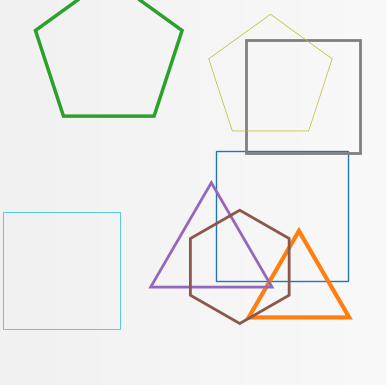[{"shape": "square", "thickness": 1, "radius": 0.85, "center": [0.728, 0.439]}, {"shape": "triangle", "thickness": 3, "radius": 0.75, "center": [0.771, 0.25]}, {"shape": "pentagon", "thickness": 2.5, "radius": 0.99, "center": [0.281, 0.859]}, {"shape": "triangle", "thickness": 2, "radius": 0.9, "center": [0.545, 0.345]}, {"shape": "hexagon", "thickness": 2, "radius": 0.74, "center": [0.619, 0.307]}, {"shape": "square", "thickness": 2, "radius": 0.74, "center": [0.781, 0.749]}, {"shape": "pentagon", "thickness": 0.5, "radius": 0.84, "center": [0.698, 0.795]}, {"shape": "square", "thickness": 0.5, "radius": 0.76, "center": [0.158, 0.298]}]